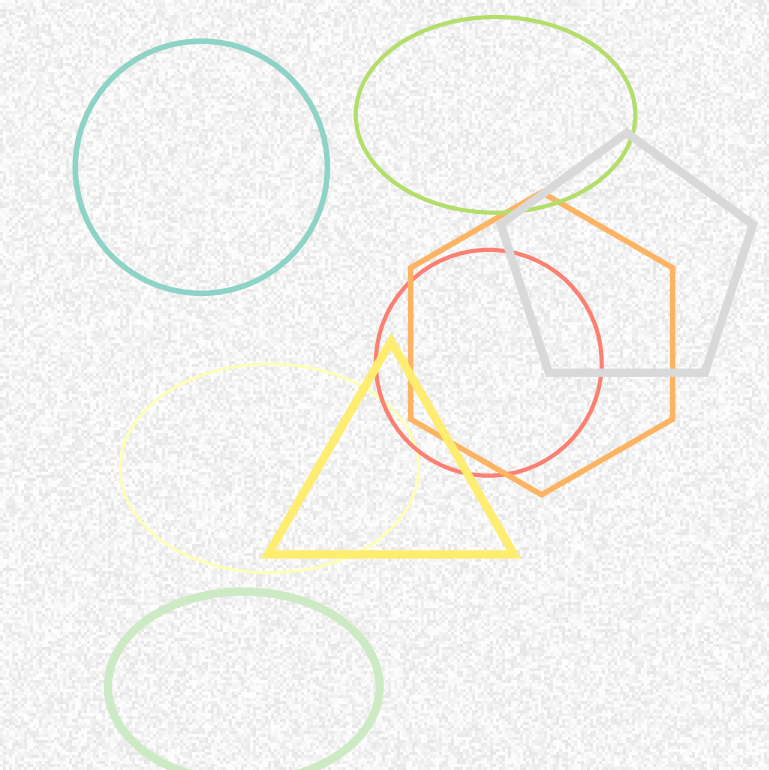[{"shape": "circle", "thickness": 2, "radius": 0.82, "center": [0.261, 0.783]}, {"shape": "oval", "thickness": 1, "radius": 0.97, "center": [0.35, 0.392]}, {"shape": "circle", "thickness": 1.5, "radius": 0.73, "center": [0.635, 0.529]}, {"shape": "hexagon", "thickness": 2, "radius": 0.98, "center": [0.703, 0.554]}, {"shape": "oval", "thickness": 1.5, "radius": 0.91, "center": [0.644, 0.851]}, {"shape": "pentagon", "thickness": 3, "radius": 0.86, "center": [0.814, 0.655]}, {"shape": "oval", "thickness": 3, "radius": 0.88, "center": [0.317, 0.108]}, {"shape": "triangle", "thickness": 3, "radius": 0.92, "center": [0.508, 0.372]}]